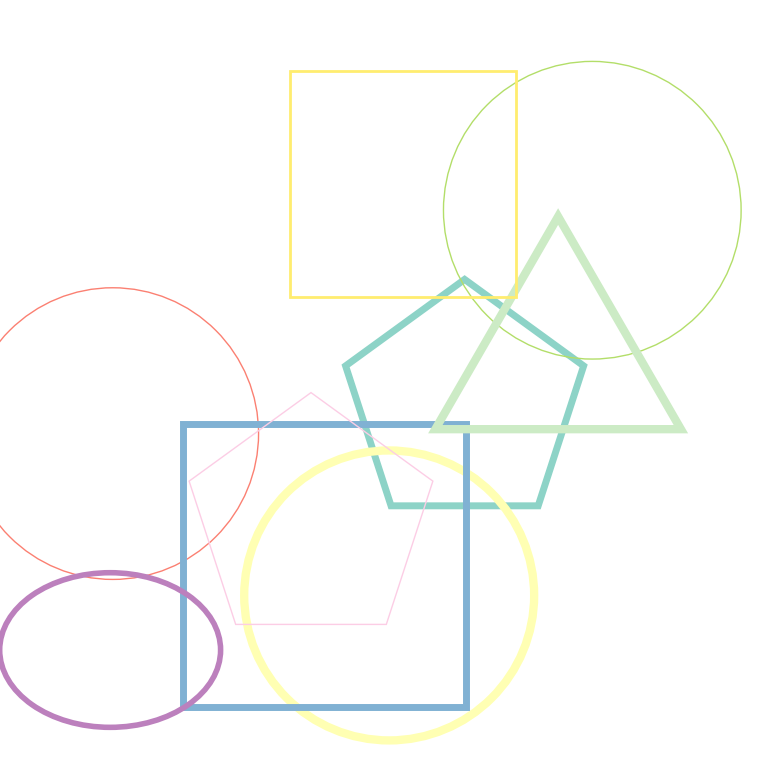[{"shape": "pentagon", "thickness": 2.5, "radius": 0.81, "center": [0.603, 0.475]}, {"shape": "circle", "thickness": 3, "radius": 0.94, "center": [0.505, 0.227]}, {"shape": "circle", "thickness": 0.5, "radius": 0.95, "center": [0.146, 0.437]}, {"shape": "square", "thickness": 2.5, "radius": 0.92, "center": [0.421, 0.266]}, {"shape": "circle", "thickness": 0.5, "radius": 0.97, "center": [0.769, 0.727]}, {"shape": "pentagon", "thickness": 0.5, "radius": 0.83, "center": [0.404, 0.324]}, {"shape": "oval", "thickness": 2, "radius": 0.72, "center": [0.143, 0.156]}, {"shape": "triangle", "thickness": 3, "radius": 0.92, "center": [0.725, 0.535]}, {"shape": "square", "thickness": 1, "radius": 0.73, "center": [0.523, 0.761]}]